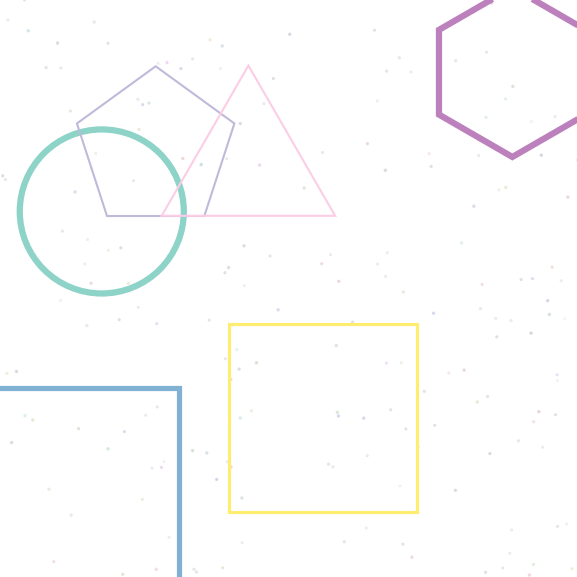[{"shape": "circle", "thickness": 3, "radius": 0.71, "center": [0.176, 0.633]}, {"shape": "pentagon", "thickness": 1, "radius": 0.72, "center": [0.27, 0.741]}, {"shape": "square", "thickness": 2.5, "radius": 0.99, "center": [0.112, 0.129]}, {"shape": "triangle", "thickness": 1, "radius": 0.87, "center": [0.43, 0.712]}, {"shape": "hexagon", "thickness": 3, "radius": 0.73, "center": [0.887, 0.874]}, {"shape": "square", "thickness": 1.5, "radius": 0.81, "center": [0.559, 0.275]}]